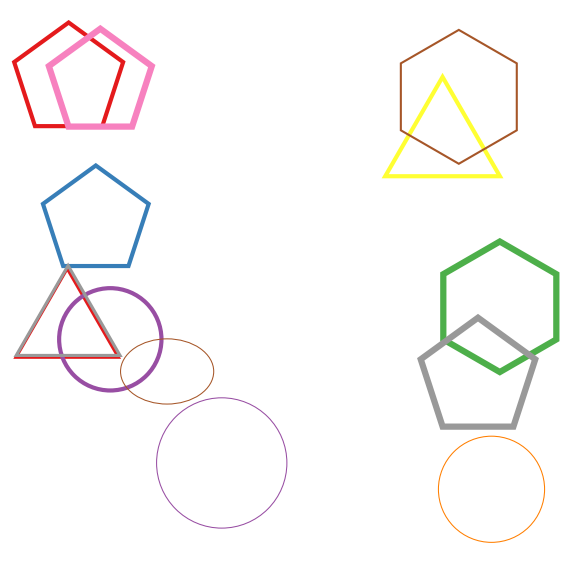[{"shape": "triangle", "thickness": 1.5, "radius": 0.51, "center": [0.116, 0.432]}, {"shape": "pentagon", "thickness": 2, "radius": 0.5, "center": [0.119, 0.861]}, {"shape": "pentagon", "thickness": 2, "radius": 0.48, "center": [0.166, 0.616]}, {"shape": "hexagon", "thickness": 3, "radius": 0.56, "center": [0.865, 0.468]}, {"shape": "circle", "thickness": 2, "radius": 0.44, "center": [0.191, 0.412]}, {"shape": "circle", "thickness": 0.5, "radius": 0.56, "center": [0.384, 0.197]}, {"shape": "circle", "thickness": 0.5, "radius": 0.46, "center": [0.851, 0.152]}, {"shape": "triangle", "thickness": 2, "radius": 0.57, "center": [0.766, 0.751]}, {"shape": "hexagon", "thickness": 1, "radius": 0.58, "center": [0.794, 0.831]}, {"shape": "oval", "thickness": 0.5, "radius": 0.4, "center": [0.289, 0.356]}, {"shape": "pentagon", "thickness": 3, "radius": 0.47, "center": [0.174, 0.856]}, {"shape": "pentagon", "thickness": 3, "radius": 0.52, "center": [0.828, 0.345]}, {"shape": "triangle", "thickness": 1.5, "radius": 0.52, "center": [0.118, 0.436]}]